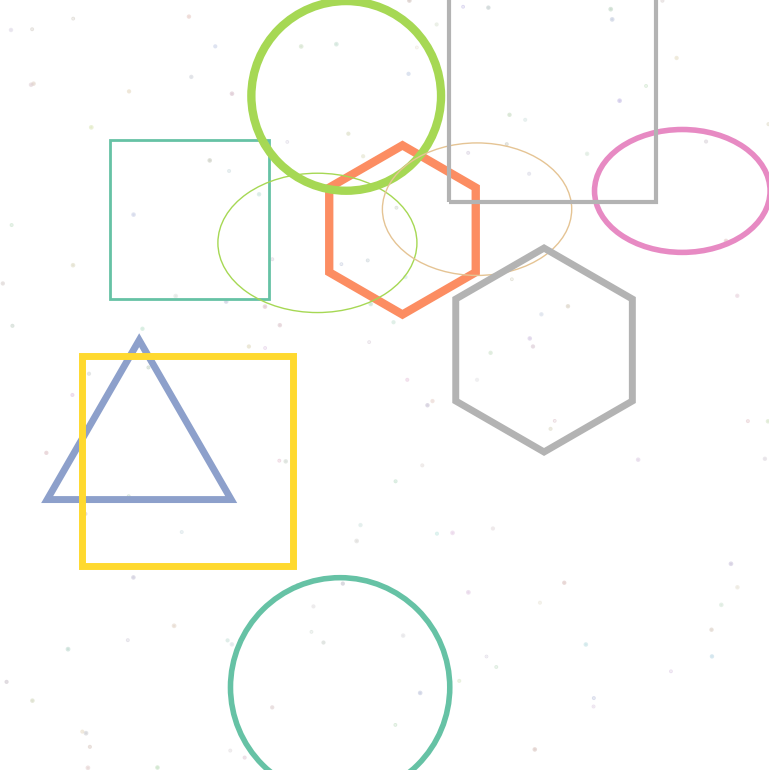[{"shape": "circle", "thickness": 2, "radius": 0.71, "center": [0.442, 0.107]}, {"shape": "square", "thickness": 1, "radius": 0.52, "center": [0.246, 0.715]}, {"shape": "hexagon", "thickness": 3, "radius": 0.55, "center": [0.523, 0.701]}, {"shape": "triangle", "thickness": 2.5, "radius": 0.69, "center": [0.181, 0.42]}, {"shape": "oval", "thickness": 2, "radius": 0.57, "center": [0.886, 0.752]}, {"shape": "circle", "thickness": 3, "radius": 0.62, "center": [0.45, 0.875]}, {"shape": "oval", "thickness": 0.5, "radius": 0.65, "center": [0.412, 0.685]}, {"shape": "square", "thickness": 2.5, "radius": 0.68, "center": [0.243, 0.402]}, {"shape": "oval", "thickness": 0.5, "radius": 0.61, "center": [0.62, 0.728]}, {"shape": "square", "thickness": 1.5, "radius": 0.67, "center": [0.718, 0.871]}, {"shape": "hexagon", "thickness": 2.5, "radius": 0.66, "center": [0.707, 0.545]}]